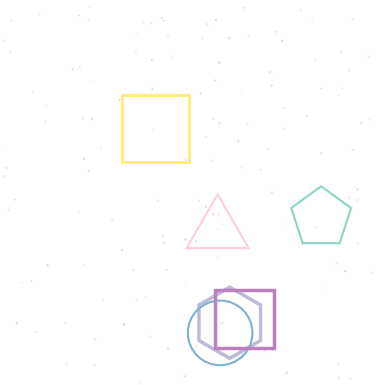[{"shape": "pentagon", "thickness": 1.5, "radius": 0.41, "center": [0.834, 0.434]}, {"shape": "hexagon", "thickness": 2.5, "radius": 0.46, "center": [0.597, 0.162]}, {"shape": "circle", "thickness": 1.5, "radius": 0.42, "center": [0.572, 0.135]}, {"shape": "triangle", "thickness": 1.5, "radius": 0.47, "center": [0.565, 0.402]}, {"shape": "square", "thickness": 2.5, "radius": 0.38, "center": [0.635, 0.171]}, {"shape": "square", "thickness": 2, "radius": 0.43, "center": [0.404, 0.667]}]